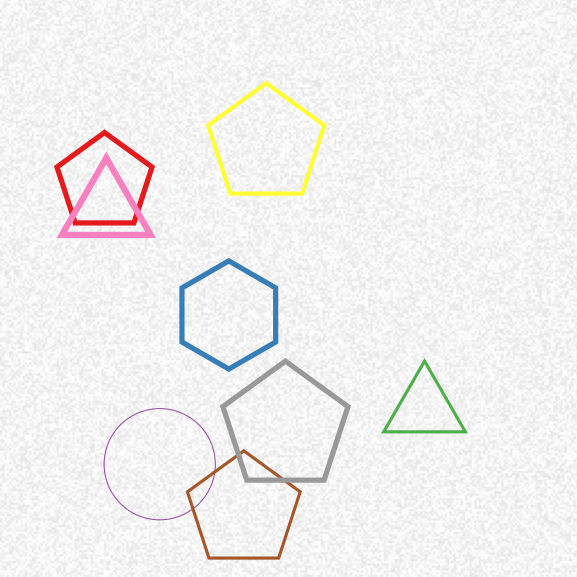[{"shape": "pentagon", "thickness": 2.5, "radius": 0.43, "center": [0.181, 0.683]}, {"shape": "hexagon", "thickness": 2.5, "radius": 0.47, "center": [0.396, 0.454]}, {"shape": "triangle", "thickness": 1.5, "radius": 0.41, "center": [0.735, 0.292]}, {"shape": "circle", "thickness": 0.5, "radius": 0.48, "center": [0.277, 0.195]}, {"shape": "pentagon", "thickness": 2, "radius": 0.53, "center": [0.461, 0.749]}, {"shape": "pentagon", "thickness": 1.5, "radius": 0.51, "center": [0.422, 0.116]}, {"shape": "triangle", "thickness": 3, "radius": 0.44, "center": [0.184, 0.637]}, {"shape": "pentagon", "thickness": 2.5, "radius": 0.57, "center": [0.494, 0.26]}]